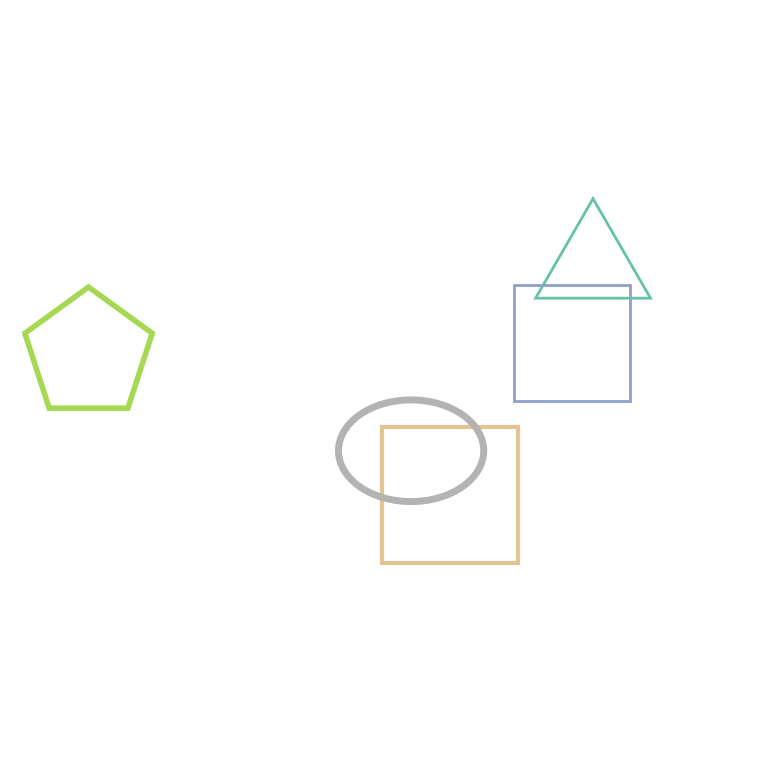[{"shape": "triangle", "thickness": 1, "radius": 0.43, "center": [0.77, 0.656]}, {"shape": "square", "thickness": 1, "radius": 0.38, "center": [0.743, 0.555]}, {"shape": "pentagon", "thickness": 2, "radius": 0.43, "center": [0.115, 0.54]}, {"shape": "square", "thickness": 1.5, "radius": 0.44, "center": [0.585, 0.357]}, {"shape": "oval", "thickness": 2.5, "radius": 0.47, "center": [0.534, 0.415]}]